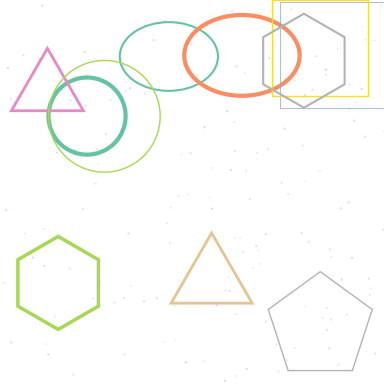[{"shape": "circle", "thickness": 3, "radius": 0.5, "center": [0.226, 0.699]}, {"shape": "oval", "thickness": 1.5, "radius": 0.64, "center": [0.439, 0.853]}, {"shape": "oval", "thickness": 3, "radius": 0.75, "center": [0.628, 0.856]}, {"shape": "square", "thickness": 0.5, "radius": 0.69, "center": [0.867, 0.858]}, {"shape": "triangle", "thickness": 2, "radius": 0.54, "center": [0.123, 0.766]}, {"shape": "hexagon", "thickness": 2.5, "radius": 0.6, "center": [0.151, 0.265]}, {"shape": "circle", "thickness": 1, "radius": 0.73, "center": [0.271, 0.698]}, {"shape": "square", "thickness": 1, "radius": 0.62, "center": [0.832, 0.875]}, {"shape": "triangle", "thickness": 2, "radius": 0.61, "center": [0.55, 0.273]}, {"shape": "hexagon", "thickness": 1.5, "radius": 0.61, "center": [0.789, 0.842]}, {"shape": "pentagon", "thickness": 1, "radius": 0.71, "center": [0.832, 0.152]}]